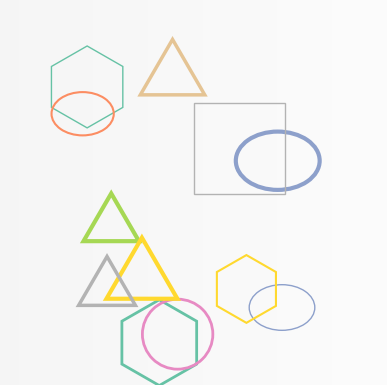[{"shape": "hexagon", "thickness": 1, "radius": 0.53, "center": [0.225, 0.774]}, {"shape": "hexagon", "thickness": 2, "radius": 0.56, "center": [0.411, 0.11]}, {"shape": "oval", "thickness": 1.5, "radius": 0.4, "center": [0.213, 0.705]}, {"shape": "oval", "thickness": 1, "radius": 0.42, "center": [0.728, 0.201]}, {"shape": "oval", "thickness": 3, "radius": 0.54, "center": [0.717, 0.582]}, {"shape": "circle", "thickness": 2, "radius": 0.45, "center": [0.458, 0.132]}, {"shape": "triangle", "thickness": 3, "radius": 0.41, "center": [0.287, 0.415]}, {"shape": "hexagon", "thickness": 1.5, "radius": 0.44, "center": [0.636, 0.249]}, {"shape": "triangle", "thickness": 3, "radius": 0.53, "center": [0.366, 0.277]}, {"shape": "triangle", "thickness": 2.5, "radius": 0.48, "center": [0.445, 0.802]}, {"shape": "square", "thickness": 1, "radius": 0.59, "center": [0.618, 0.615]}, {"shape": "triangle", "thickness": 2.5, "radius": 0.42, "center": [0.276, 0.249]}]